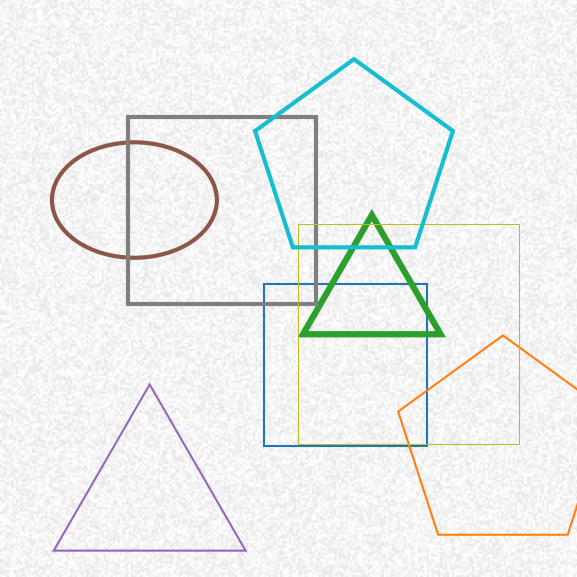[{"shape": "square", "thickness": 1, "radius": 0.7, "center": [0.598, 0.367]}, {"shape": "pentagon", "thickness": 1, "radius": 0.95, "center": [0.871, 0.228]}, {"shape": "triangle", "thickness": 3, "radius": 0.69, "center": [0.644, 0.489]}, {"shape": "triangle", "thickness": 1, "radius": 0.96, "center": [0.259, 0.142]}, {"shape": "oval", "thickness": 2, "radius": 0.71, "center": [0.233, 0.653]}, {"shape": "square", "thickness": 2, "radius": 0.81, "center": [0.384, 0.635]}, {"shape": "square", "thickness": 0.5, "radius": 0.95, "center": [0.707, 0.421]}, {"shape": "pentagon", "thickness": 2, "radius": 0.9, "center": [0.613, 0.717]}]